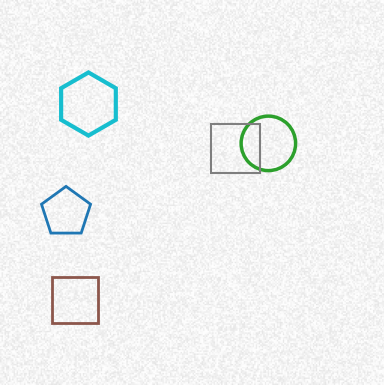[{"shape": "pentagon", "thickness": 2, "radius": 0.34, "center": [0.172, 0.449]}, {"shape": "circle", "thickness": 2.5, "radius": 0.35, "center": [0.697, 0.628]}, {"shape": "square", "thickness": 2, "radius": 0.3, "center": [0.196, 0.22]}, {"shape": "square", "thickness": 1.5, "radius": 0.32, "center": [0.612, 0.614]}, {"shape": "hexagon", "thickness": 3, "radius": 0.41, "center": [0.23, 0.73]}]